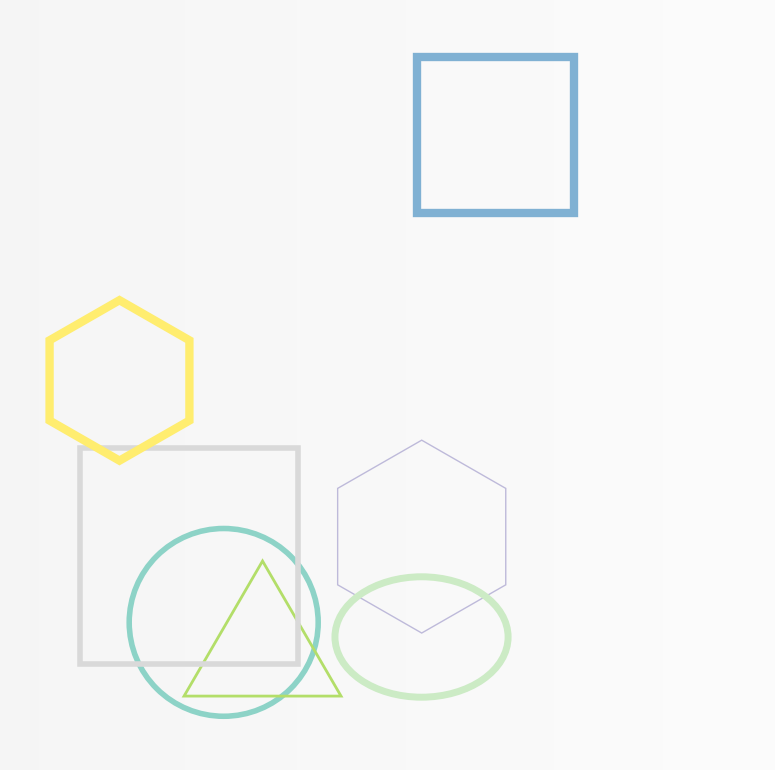[{"shape": "circle", "thickness": 2, "radius": 0.61, "center": [0.289, 0.192]}, {"shape": "hexagon", "thickness": 0.5, "radius": 0.63, "center": [0.544, 0.303]}, {"shape": "square", "thickness": 3, "radius": 0.51, "center": [0.639, 0.824]}, {"shape": "triangle", "thickness": 1, "radius": 0.58, "center": [0.339, 0.154]}, {"shape": "square", "thickness": 2, "radius": 0.7, "center": [0.244, 0.278]}, {"shape": "oval", "thickness": 2.5, "radius": 0.56, "center": [0.544, 0.173]}, {"shape": "hexagon", "thickness": 3, "radius": 0.52, "center": [0.154, 0.506]}]